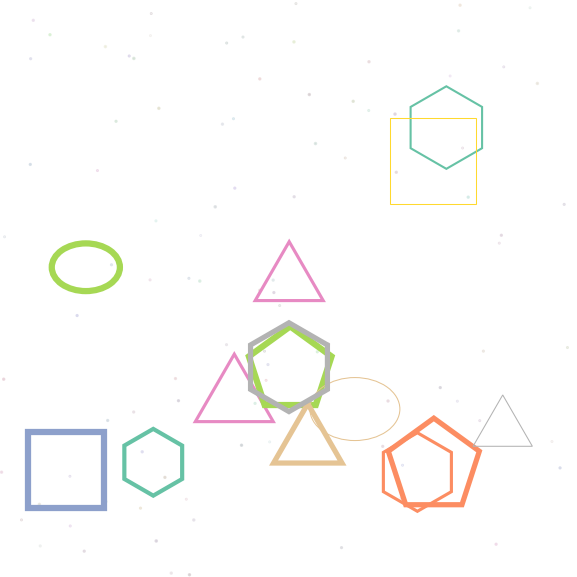[{"shape": "hexagon", "thickness": 1, "radius": 0.36, "center": [0.773, 0.778]}, {"shape": "hexagon", "thickness": 2, "radius": 0.29, "center": [0.265, 0.199]}, {"shape": "hexagon", "thickness": 1.5, "radius": 0.34, "center": [0.723, 0.182]}, {"shape": "pentagon", "thickness": 2.5, "radius": 0.41, "center": [0.751, 0.192]}, {"shape": "square", "thickness": 3, "radius": 0.33, "center": [0.115, 0.185]}, {"shape": "triangle", "thickness": 1.5, "radius": 0.39, "center": [0.406, 0.308]}, {"shape": "triangle", "thickness": 1.5, "radius": 0.34, "center": [0.501, 0.513]}, {"shape": "pentagon", "thickness": 3, "radius": 0.38, "center": [0.503, 0.359]}, {"shape": "oval", "thickness": 3, "radius": 0.29, "center": [0.149, 0.536]}, {"shape": "square", "thickness": 0.5, "radius": 0.37, "center": [0.75, 0.72]}, {"shape": "triangle", "thickness": 2.5, "radius": 0.34, "center": [0.533, 0.232]}, {"shape": "oval", "thickness": 0.5, "radius": 0.39, "center": [0.615, 0.291]}, {"shape": "hexagon", "thickness": 2.5, "radius": 0.38, "center": [0.5, 0.363]}, {"shape": "triangle", "thickness": 0.5, "radius": 0.3, "center": [0.871, 0.256]}]